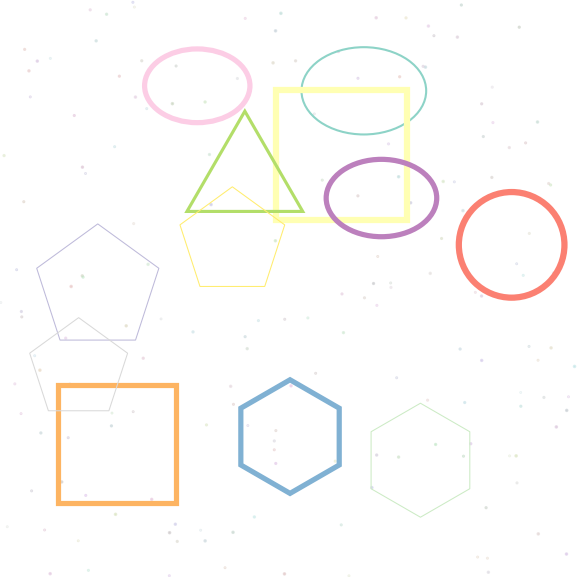[{"shape": "oval", "thickness": 1, "radius": 0.54, "center": [0.63, 0.842]}, {"shape": "square", "thickness": 3, "radius": 0.56, "center": [0.591, 0.731]}, {"shape": "pentagon", "thickness": 0.5, "radius": 0.56, "center": [0.169, 0.5]}, {"shape": "circle", "thickness": 3, "radius": 0.46, "center": [0.886, 0.575]}, {"shape": "hexagon", "thickness": 2.5, "radius": 0.49, "center": [0.502, 0.243]}, {"shape": "square", "thickness": 2.5, "radius": 0.51, "center": [0.203, 0.23]}, {"shape": "triangle", "thickness": 1.5, "radius": 0.58, "center": [0.424, 0.691]}, {"shape": "oval", "thickness": 2.5, "radius": 0.46, "center": [0.342, 0.851]}, {"shape": "pentagon", "thickness": 0.5, "radius": 0.45, "center": [0.136, 0.36]}, {"shape": "oval", "thickness": 2.5, "radius": 0.48, "center": [0.661, 0.656]}, {"shape": "hexagon", "thickness": 0.5, "radius": 0.49, "center": [0.728, 0.202]}, {"shape": "pentagon", "thickness": 0.5, "radius": 0.48, "center": [0.402, 0.58]}]